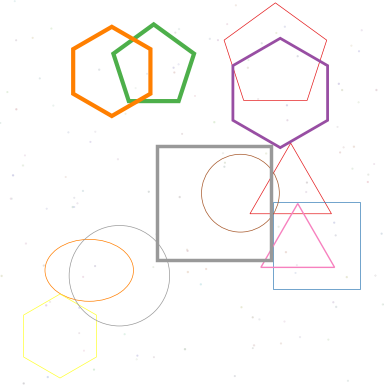[{"shape": "triangle", "thickness": 0.5, "radius": 0.61, "center": [0.755, 0.506]}, {"shape": "pentagon", "thickness": 0.5, "radius": 0.7, "center": [0.715, 0.852]}, {"shape": "square", "thickness": 0.5, "radius": 0.56, "center": [0.822, 0.362]}, {"shape": "pentagon", "thickness": 3, "radius": 0.55, "center": [0.399, 0.827]}, {"shape": "hexagon", "thickness": 2, "radius": 0.71, "center": [0.728, 0.759]}, {"shape": "hexagon", "thickness": 3, "radius": 0.58, "center": [0.29, 0.815]}, {"shape": "oval", "thickness": 0.5, "radius": 0.57, "center": [0.232, 0.298]}, {"shape": "hexagon", "thickness": 0.5, "radius": 0.55, "center": [0.156, 0.127]}, {"shape": "circle", "thickness": 0.5, "radius": 0.51, "center": [0.624, 0.498]}, {"shape": "triangle", "thickness": 1, "radius": 0.55, "center": [0.773, 0.361]}, {"shape": "circle", "thickness": 0.5, "radius": 0.65, "center": [0.31, 0.284]}, {"shape": "square", "thickness": 2.5, "radius": 0.74, "center": [0.556, 0.473]}]